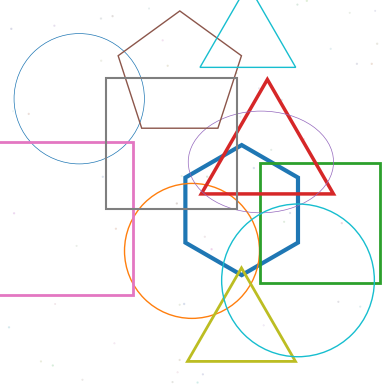[{"shape": "circle", "thickness": 0.5, "radius": 0.85, "center": [0.206, 0.744]}, {"shape": "hexagon", "thickness": 3, "radius": 0.84, "center": [0.628, 0.454]}, {"shape": "circle", "thickness": 1, "radius": 0.88, "center": [0.499, 0.348]}, {"shape": "square", "thickness": 2, "radius": 0.78, "center": [0.83, 0.421]}, {"shape": "triangle", "thickness": 2.5, "radius": 0.99, "center": [0.694, 0.595]}, {"shape": "oval", "thickness": 0.5, "radius": 0.94, "center": [0.678, 0.579]}, {"shape": "pentagon", "thickness": 1, "radius": 0.84, "center": [0.467, 0.803]}, {"shape": "square", "thickness": 2, "radius": 0.99, "center": [0.146, 0.431]}, {"shape": "square", "thickness": 1.5, "radius": 0.85, "center": [0.445, 0.628]}, {"shape": "triangle", "thickness": 2, "radius": 0.81, "center": [0.627, 0.142]}, {"shape": "circle", "thickness": 1, "radius": 0.99, "center": [0.774, 0.272]}, {"shape": "triangle", "thickness": 1, "radius": 0.72, "center": [0.644, 0.897]}]